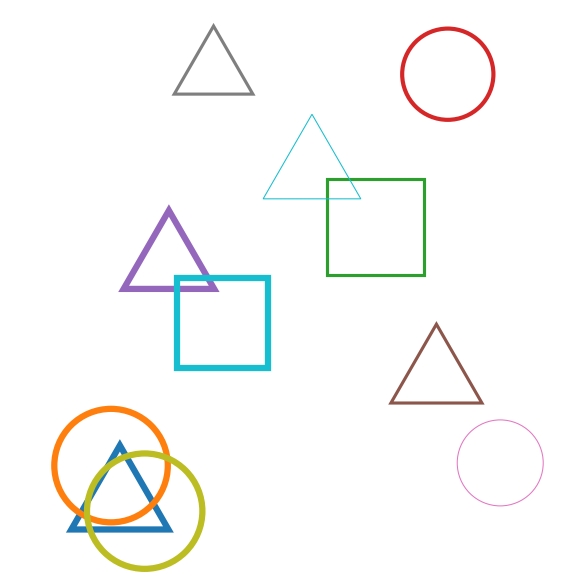[{"shape": "triangle", "thickness": 3, "radius": 0.49, "center": [0.208, 0.131]}, {"shape": "circle", "thickness": 3, "radius": 0.49, "center": [0.192, 0.193]}, {"shape": "square", "thickness": 1.5, "radius": 0.42, "center": [0.65, 0.606]}, {"shape": "circle", "thickness": 2, "radius": 0.39, "center": [0.775, 0.871]}, {"shape": "triangle", "thickness": 3, "radius": 0.45, "center": [0.292, 0.544]}, {"shape": "triangle", "thickness": 1.5, "radius": 0.45, "center": [0.756, 0.347]}, {"shape": "circle", "thickness": 0.5, "radius": 0.37, "center": [0.866, 0.198]}, {"shape": "triangle", "thickness": 1.5, "radius": 0.39, "center": [0.37, 0.875]}, {"shape": "circle", "thickness": 3, "radius": 0.5, "center": [0.251, 0.114]}, {"shape": "square", "thickness": 3, "radius": 0.39, "center": [0.385, 0.44]}, {"shape": "triangle", "thickness": 0.5, "radius": 0.49, "center": [0.54, 0.704]}]